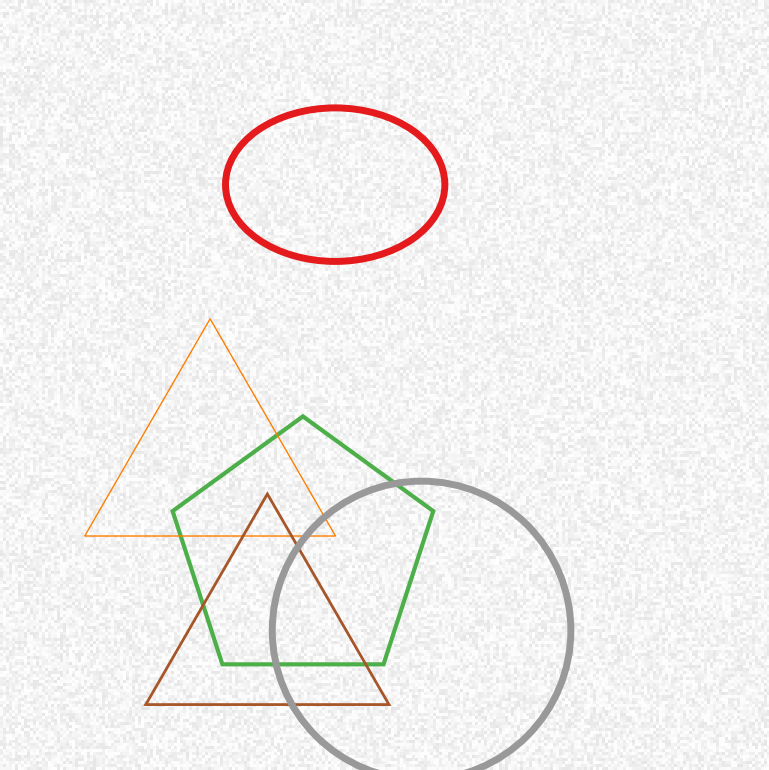[{"shape": "oval", "thickness": 2.5, "radius": 0.71, "center": [0.435, 0.76]}, {"shape": "pentagon", "thickness": 1.5, "radius": 0.89, "center": [0.393, 0.281]}, {"shape": "triangle", "thickness": 0.5, "radius": 0.94, "center": [0.273, 0.398]}, {"shape": "triangle", "thickness": 1, "radius": 0.91, "center": [0.347, 0.176]}, {"shape": "circle", "thickness": 2.5, "radius": 0.97, "center": [0.547, 0.181]}]